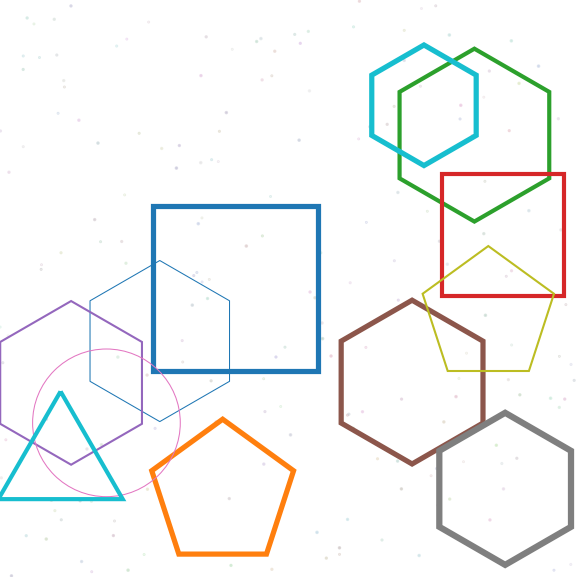[{"shape": "hexagon", "thickness": 0.5, "radius": 0.7, "center": [0.277, 0.409]}, {"shape": "square", "thickness": 2.5, "radius": 0.71, "center": [0.408, 0.5]}, {"shape": "pentagon", "thickness": 2.5, "radius": 0.65, "center": [0.386, 0.144]}, {"shape": "hexagon", "thickness": 2, "radius": 0.75, "center": [0.821, 0.765]}, {"shape": "square", "thickness": 2, "radius": 0.53, "center": [0.871, 0.592]}, {"shape": "hexagon", "thickness": 1, "radius": 0.71, "center": [0.123, 0.336]}, {"shape": "hexagon", "thickness": 2.5, "radius": 0.71, "center": [0.714, 0.338]}, {"shape": "circle", "thickness": 0.5, "radius": 0.64, "center": [0.184, 0.267]}, {"shape": "hexagon", "thickness": 3, "radius": 0.66, "center": [0.875, 0.153]}, {"shape": "pentagon", "thickness": 1, "radius": 0.6, "center": [0.846, 0.453]}, {"shape": "triangle", "thickness": 2, "radius": 0.62, "center": [0.105, 0.197]}, {"shape": "hexagon", "thickness": 2.5, "radius": 0.52, "center": [0.734, 0.817]}]